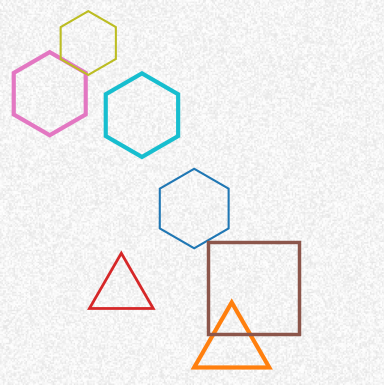[{"shape": "hexagon", "thickness": 1.5, "radius": 0.52, "center": [0.504, 0.458]}, {"shape": "triangle", "thickness": 3, "radius": 0.56, "center": [0.602, 0.102]}, {"shape": "triangle", "thickness": 2, "radius": 0.48, "center": [0.315, 0.247]}, {"shape": "square", "thickness": 2.5, "radius": 0.59, "center": [0.659, 0.252]}, {"shape": "hexagon", "thickness": 3, "radius": 0.54, "center": [0.129, 0.757]}, {"shape": "hexagon", "thickness": 1.5, "radius": 0.41, "center": [0.229, 0.888]}, {"shape": "hexagon", "thickness": 3, "radius": 0.54, "center": [0.369, 0.701]}]